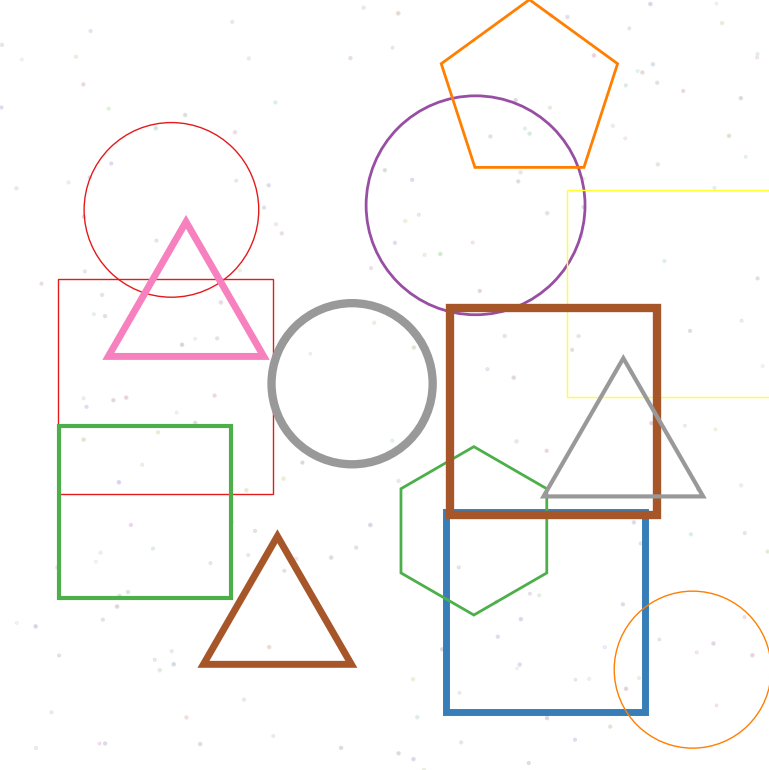[{"shape": "circle", "thickness": 0.5, "radius": 0.57, "center": [0.223, 0.727]}, {"shape": "square", "thickness": 0.5, "radius": 0.7, "center": [0.215, 0.498]}, {"shape": "square", "thickness": 2.5, "radius": 0.65, "center": [0.708, 0.206]}, {"shape": "square", "thickness": 1.5, "radius": 0.56, "center": [0.189, 0.335]}, {"shape": "hexagon", "thickness": 1, "radius": 0.55, "center": [0.615, 0.311]}, {"shape": "circle", "thickness": 1, "radius": 0.71, "center": [0.618, 0.733]}, {"shape": "pentagon", "thickness": 1, "radius": 0.6, "center": [0.688, 0.88]}, {"shape": "circle", "thickness": 0.5, "radius": 0.51, "center": [0.9, 0.13]}, {"shape": "square", "thickness": 0.5, "radius": 0.67, "center": [0.87, 0.619]}, {"shape": "triangle", "thickness": 2.5, "radius": 0.55, "center": [0.36, 0.193]}, {"shape": "square", "thickness": 3, "radius": 0.67, "center": [0.719, 0.466]}, {"shape": "triangle", "thickness": 2.5, "radius": 0.58, "center": [0.242, 0.595]}, {"shape": "triangle", "thickness": 1.5, "radius": 0.6, "center": [0.81, 0.415]}, {"shape": "circle", "thickness": 3, "radius": 0.52, "center": [0.457, 0.502]}]